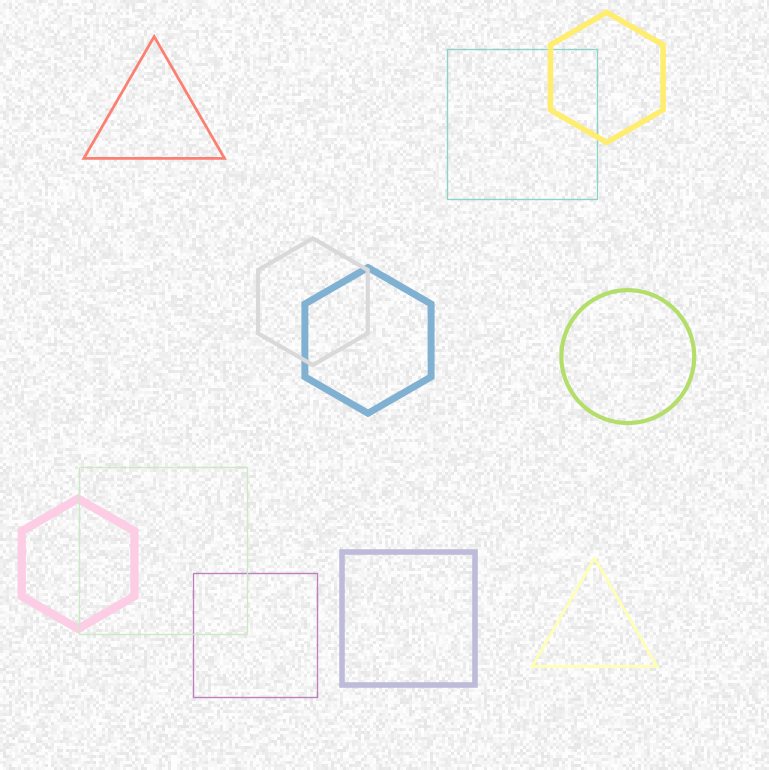[{"shape": "square", "thickness": 0.5, "radius": 0.49, "center": [0.678, 0.838]}, {"shape": "triangle", "thickness": 1, "radius": 0.47, "center": [0.772, 0.181]}, {"shape": "square", "thickness": 2, "radius": 0.43, "center": [0.531, 0.197]}, {"shape": "triangle", "thickness": 1, "radius": 0.53, "center": [0.2, 0.847]}, {"shape": "hexagon", "thickness": 2.5, "radius": 0.47, "center": [0.478, 0.558]}, {"shape": "circle", "thickness": 1.5, "radius": 0.43, "center": [0.815, 0.537]}, {"shape": "hexagon", "thickness": 3, "radius": 0.42, "center": [0.101, 0.268]}, {"shape": "hexagon", "thickness": 1.5, "radius": 0.41, "center": [0.406, 0.608]}, {"shape": "square", "thickness": 0.5, "radius": 0.4, "center": [0.331, 0.175]}, {"shape": "square", "thickness": 0.5, "radius": 0.54, "center": [0.212, 0.285]}, {"shape": "hexagon", "thickness": 2, "radius": 0.42, "center": [0.788, 0.899]}]